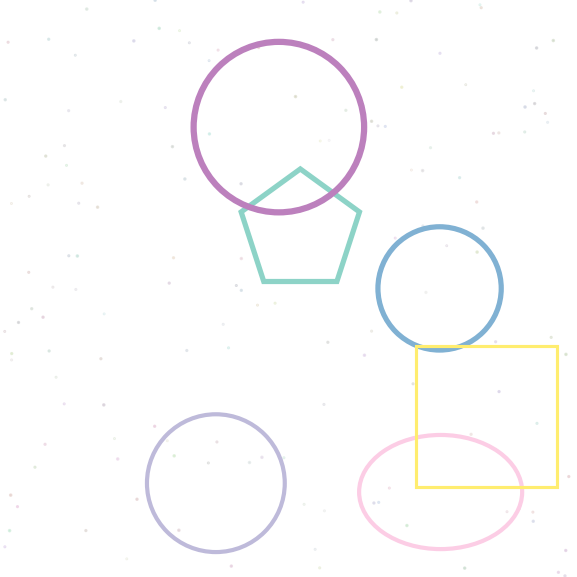[{"shape": "pentagon", "thickness": 2.5, "radius": 0.54, "center": [0.52, 0.599]}, {"shape": "circle", "thickness": 2, "radius": 0.6, "center": [0.374, 0.162]}, {"shape": "circle", "thickness": 2.5, "radius": 0.53, "center": [0.761, 0.5]}, {"shape": "oval", "thickness": 2, "radius": 0.71, "center": [0.763, 0.147]}, {"shape": "circle", "thickness": 3, "radius": 0.74, "center": [0.483, 0.779]}, {"shape": "square", "thickness": 1.5, "radius": 0.61, "center": [0.842, 0.278]}]